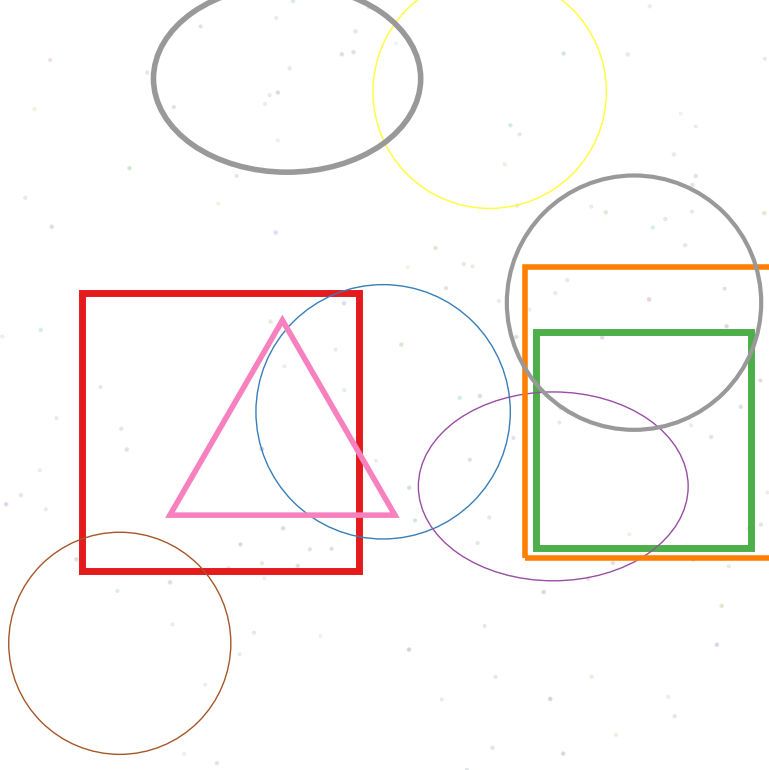[{"shape": "square", "thickness": 2.5, "radius": 0.9, "center": [0.286, 0.439]}, {"shape": "circle", "thickness": 0.5, "radius": 0.83, "center": [0.498, 0.465]}, {"shape": "square", "thickness": 2.5, "radius": 0.7, "center": [0.835, 0.429]}, {"shape": "oval", "thickness": 0.5, "radius": 0.88, "center": [0.719, 0.368]}, {"shape": "square", "thickness": 2, "radius": 0.95, "center": [0.871, 0.464]}, {"shape": "circle", "thickness": 0.5, "radius": 0.76, "center": [0.636, 0.881]}, {"shape": "circle", "thickness": 0.5, "radius": 0.72, "center": [0.156, 0.165]}, {"shape": "triangle", "thickness": 2, "radius": 0.84, "center": [0.367, 0.415]}, {"shape": "circle", "thickness": 1.5, "radius": 0.83, "center": [0.823, 0.607]}, {"shape": "oval", "thickness": 2, "radius": 0.87, "center": [0.373, 0.898]}]